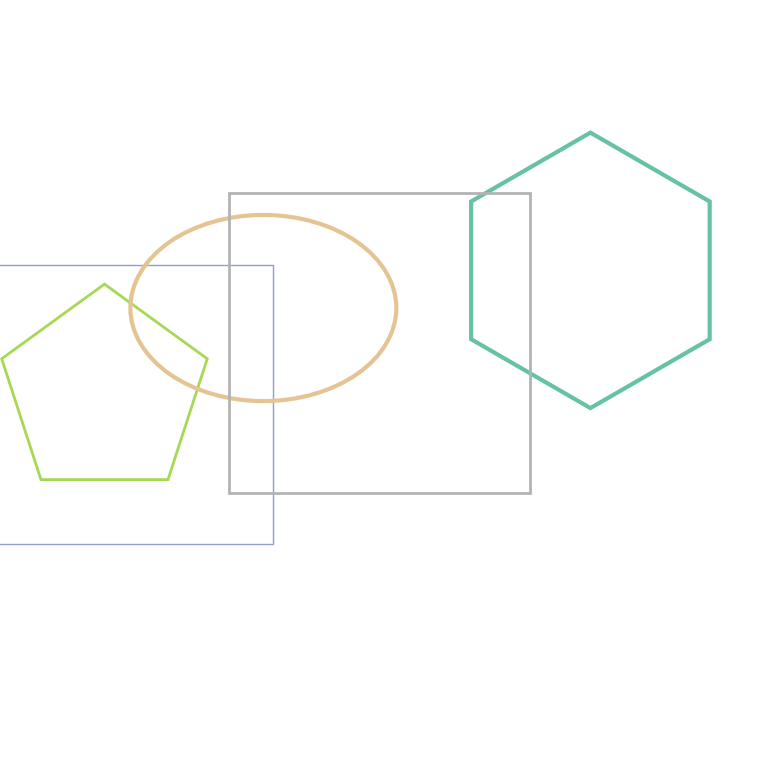[{"shape": "hexagon", "thickness": 1.5, "radius": 0.89, "center": [0.767, 0.649]}, {"shape": "square", "thickness": 0.5, "radius": 0.9, "center": [0.174, 0.475]}, {"shape": "pentagon", "thickness": 1, "radius": 0.7, "center": [0.136, 0.491]}, {"shape": "oval", "thickness": 1.5, "radius": 0.86, "center": [0.342, 0.6]}, {"shape": "square", "thickness": 1, "radius": 0.98, "center": [0.493, 0.555]}]